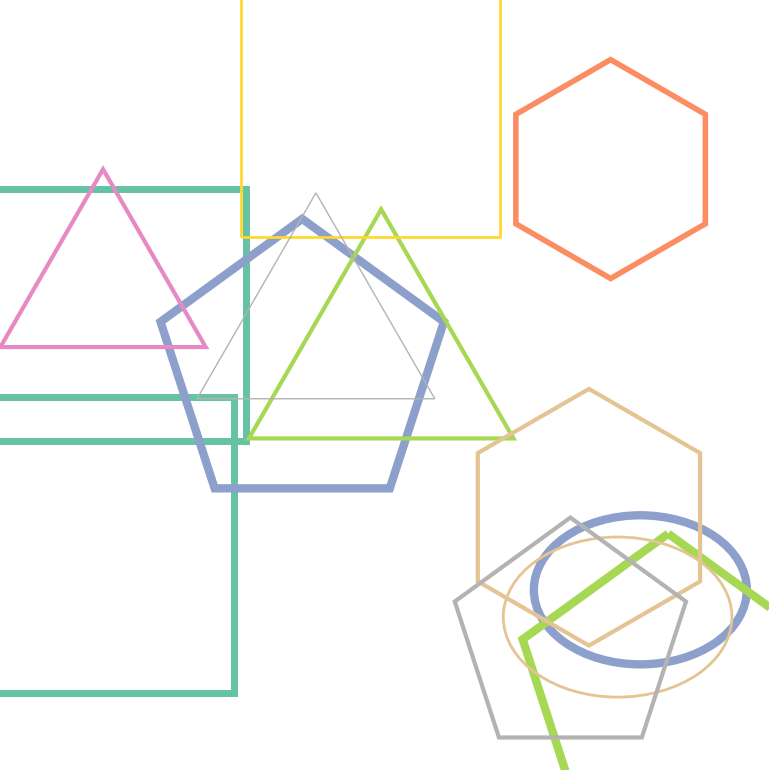[{"shape": "square", "thickness": 2.5, "radius": 0.82, "center": [0.156, 0.591]}, {"shape": "square", "thickness": 2.5, "radius": 0.96, "center": [0.111, 0.292]}, {"shape": "hexagon", "thickness": 2, "radius": 0.71, "center": [0.793, 0.78]}, {"shape": "pentagon", "thickness": 3, "radius": 0.97, "center": [0.392, 0.522]}, {"shape": "oval", "thickness": 3, "radius": 0.69, "center": [0.832, 0.234]}, {"shape": "triangle", "thickness": 1.5, "radius": 0.77, "center": [0.134, 0.626]}, {"shape": "triangle", "thickness": 1.5, "radius": 0.99, "center": [0.495, 0.53]}, {"shape": "pentagon", "thickness": 3, "radius": 0.99, "center": [0.868, 0.108]}, {"shape": "square", "thickness": 1, "radius": 0.84, "center": [0.481, 0.86]}, {"shape": "hexagon", "thickness": 1.5, "radius": 0.83, "center": [0.765, 0.328]}, {"shape": "oval", "thickness": 1, "radius": 0.74, "center": [0.802, 0.199]}, {"shape": "pentagon", "thickness": 1.5, "radius": 0.79, "center": [0.741, 0.17]}, {"shape": "triangle", "thickness": 0.5, "radius": 0.89, "center": [0.41, 0.571]}]